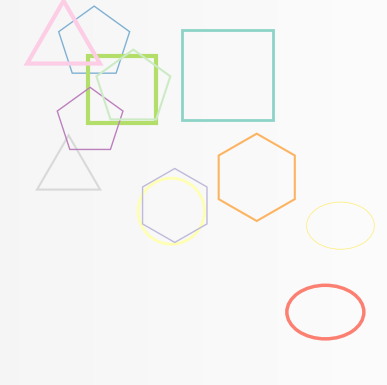[{"shape": "square", "thickness": 2, "radius": 0.59, "center": [0.587, 0.805]}, {"shape": "circle", "thickness": 2, "radius": 0.43, "center": [0.442, 0.451]}, {"shape": "hexagon", "thickness": 1, "radius": 0.48, "center": [0.451, 0.466]}, {"shape": "oval", "thickness": 2.5, "radius": 0.5, "center": [0.84, 0.189]}, {"shape": "pentagon", "thickness": 1, "radius": 0.48, "center": [0.243, 0.888]}, {"shape": "hexagon", "thickness": 1.5, "radius": 0.57, "center": [0.663, 0.539]}, {"shape": "square", "thickness": 3, "radius": 0.43, "center": [0.315, 0.767]}, {"shape": "triangle", "thickness": 3, "radius": 0.54, "center": [0.164, 0.889]}, {"shape": "triangle", "thickness": 1.5, "radius": 0.47, "center": [0.177, 0.555]}, {"shape": "pentagon", "thickness": 1, "radius": 0.45, "center": [0.233, 0.684]}, {"shape": "pentagon", "thickness": 1.5, "radius": 0.5, "center": [0.344, 0.771]}, {"shape": "oval", "thickness": 0.5, "radius": 0.44, "center": [0.879, 0.414]}]